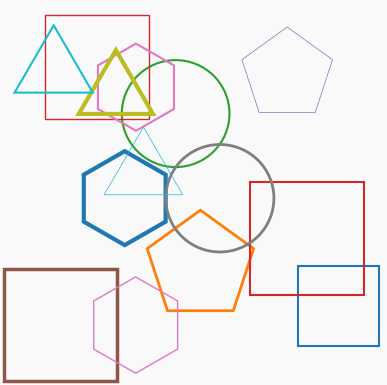[{"shape": "square", "thickness": 1.5, "radius": 0.52, "center": [0.874, 0.205]}, {"shape": "hexagon", "thickness": 3, "radius": 0.61, "center": [0.322, 0.485]}, {"shape": "pentagon", "thickness": 2, "radius": 0.72, "center": [0.517, 0.31]}, {"shape": "circle", "thickness": 1.5, "radius": 0.69, "center": [0.453, 0.705]}, {"shape": "square", "thickness": 1.5, "radius": 0.74, "center": [0.793, 0.381]}, {"shape": "square", "thickness": 1, "radius": 0.68, "center": [0.25, 0.827]}, {"shape": "pentagon", "thickness": 0.5, "radius": 0.61, "center": [0.741, 0.807]}, {"shape": "square", "thickness": 2.5, "radius": 0.73, "center": [0.156, 0.156]}, {"shape": "hexagon", "thickness": 1.5, "radius": 0.57, "center": [0.351, 0.774]}, {"shape": "hexagon", "thickness": 1, "radius": 0.63, "center": [0.35, 0.156]}, {"shape": "circle", "thickness": 2, "radius": 0.7, "center": [0.567, 0.485]}, {"shape": "triangle", "thickness": 3, "radius": 0.55, "center": [0.299, 0.759]}, {"shape": "triangle", "thickness": 0.5, "radius": 0.59, "center": [0.37, 0.553]}, {"shape": "triangle", "thickness": 1.5, "radius": 0.58, "center": [0.139, 0.818]}]